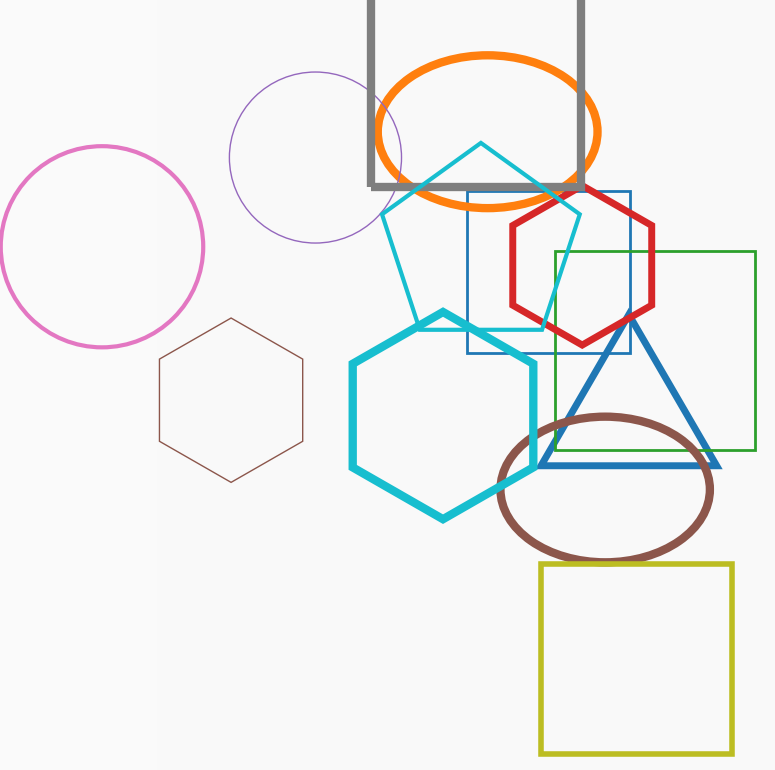[{"shape": "square", "thickness": 1, "radius": 0.53, "center": [0.707, 0.647]}, {"shape": "triangle", "thickness": 2.5, "radius": 0.65, "center": [0.811, 0.461]}, {"shape": "oval", "thickness": 3, "radius": 0.71, "center": [0.629, 0.829]}, {"shape": "square", "thickness": 1, "radius": 0.65, "center": [0.845, 0.545]}, {"shape": "hexagon", "thickness": 2.5, "radius": 0.52, "center": [0.751, 0.655]}, {"shape": "circle", "thickness": 0.5, "radius": 0.56, "center": [0.407, 0.795]}, {"shape": "oval", "thickness": 3, "radius": 0.68, "center": [0.781, 0.364]}, {"shape": "hexagon", "thickness": 0.5, "radius": 0.53, "center": [0.298, 0.48]}, {"shape": "circle", "thickness": 1.5, "radius": 0.65, "center": [0.132, 0.68]}, {"shape": "square", "thickness": 3, "radius": 0.68, "center": [0.614, 0.893]}, {"shape": "square", "thickness": 2, "radius": 0.62, "center": [0.821, 0.144]}, {"shape": "pentagon", "thickness": 1.5, "radius": 0.67, "center": [0.621, 0.68]}, {"shape": "hexagon", "thickness": 3, "radius": 0.67, "center": [0.572, 0.46]}]